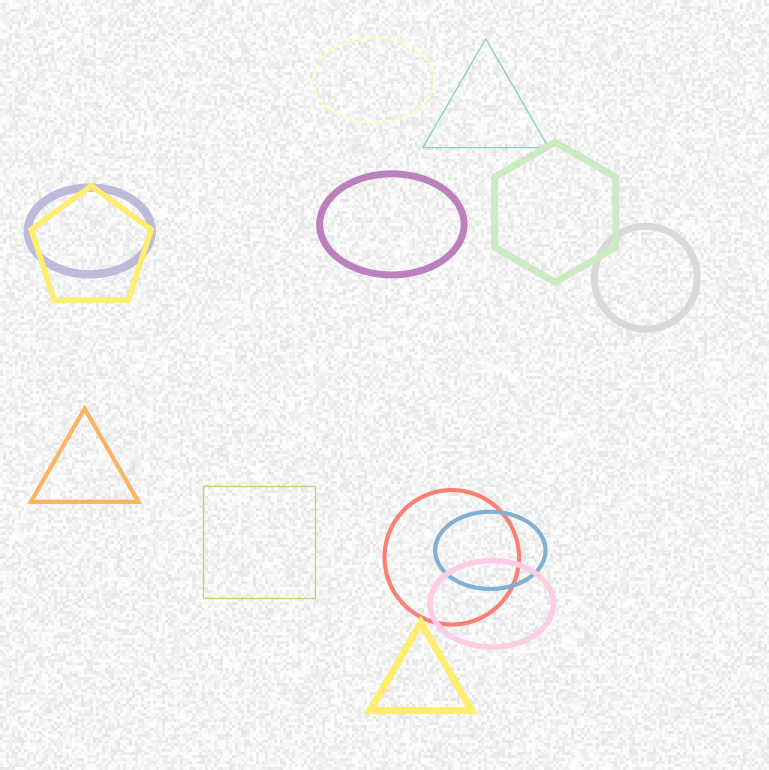[{"shape": "triangle", "thickness": 0.5, "radius": 0.47, "center": [0.631, 0.855]}, {"shape": "oval", "thickness": 0.5, "radius": 0.39, "center": [0.485, 0.896]}, {"shape": "oval", "thickness": 3, "radius": 0.4, "center": [0.117, 0.7]}, {"shape": "circle", "thickness": 1.5, "radius": 0.44, "center": [0.587, 0.276]}, {"shape": "oval", "thickness": 1.5, "radius": 0.36, "center": [0.637, 0.285]}, {"shape": "triangle", "thickness": 1.5, "radius": 0.4, "center": [0.11, 0.389]}, {"shape": "square", "thickness": 0.5, "radius": 0.36, "center": [0.336, 0.296]}, {"shape": "oval", "thickness": 2, "radius": 0.4, "center": [0.639, 0.216]}, {"shape": "circle", "thickness": 2.5, "radius": 0.33, "center": [0.839, 0.639]}, {"shape": "oval", "thickness": 2.5, "radius": 0.47, "center": [0.509, 0.709]}, {"shape": "hexagon", "thickness": 2.5, "radius": 0.45, "center": [0.721, 0.724]}, {"shape": "triangle", "thickness": 2.5, "radius": 0.38, "center": [0.547, 0.115]}, {"shape": "pentagon", "thickness": 2, "radius": 0.41, "center": [0.119, 0.677]}]